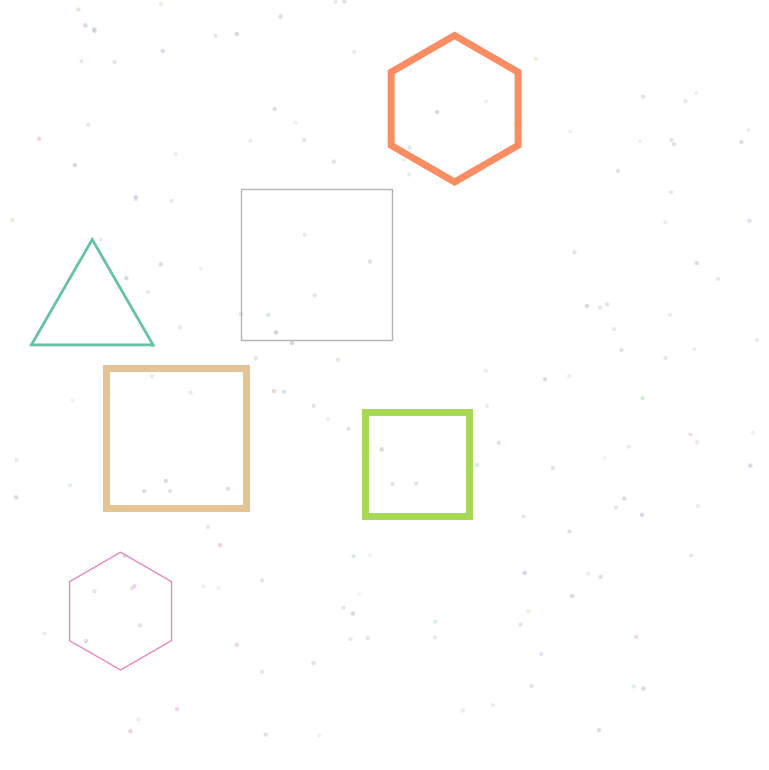[{"shape": "triangle", "thickness": 1, "radius": 0.46, "center": [0.12, 0.598]}, {"shape": "hexagon", "thickness": 2.5, "radius": 0.48, "center": [0.59, 0.859]}, {"shape": "hexagon", "thickness": 0.5, "radius": 0.38, "center": [0.157, 0.206]}, {"shape": "square", "thickness": 2.5, "radius": 0.34, "center": [0.541, 0.397]}, {"shape": "square", "thickness": 2.5, "radius": 0.45, "center": [0.228, 0.431]}, {"shape": "square", "thickness": 0.5, "radius": 0.49, "center": [0.412, 0.657]}]